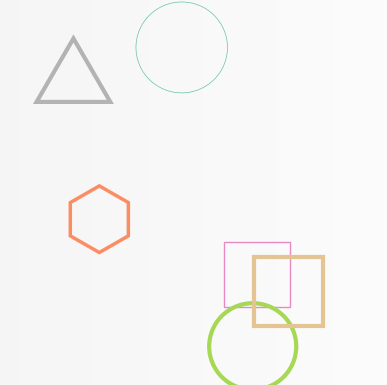[{"shape": "circle", "thickness": 0.5, "radius": 0.59, "center": [0.469, 0.877]}, {"shape": "hexagon", "thickness": 2.5, "radius": 0.43, "center": [0.256, 0.431]}, {"shape": "square", "thickness": 1, "radius": 0.42, "center": [0.664, 0.288]}, {"shape": "circle", "thickness": 3, "radius": 0.56, "center": [0.652, 0.1]}, {"shape": "square", "thickness": 3, "radius": 0.45, "center": [0.745, 0.243]}, {"shape": "triangle", "thickness": 3, "radius": 0.55, "center": [0.19, 0.79]}]